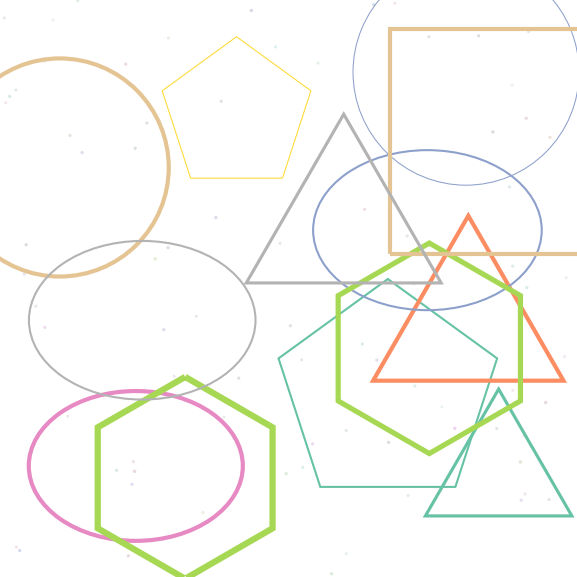[{"shape": "pentagon", "thickness": 1, "radius": 1.0, "center": [0.672, 0.317]}, {"shape": "triangle", "thickness": 1.5, "radius": 0.73, "center": [0.863, 0.179]}, {"shape": "triangle", "thickness": 2, "radius": 0.95, "center": [0.811, 0.435]}, {"shape": "circle", "thickness": 0.5, "radius": 0.98, "center": [0.807, 0.874]}, {"shape": "oval", "thickness": 1, "radius": 0.99, "center": [0.74, 0.601]}, {"shape": "oval", "thickness": 2, "radius": 0.93, "center": [0.235, 0.192]}, {"shape": "hexagon", "thickness": 3, "radius": 0.87, "center": [0.321, 0.172]}, {"shape": "hexagon", "thickness": 2.5, "radius": 0.91, "center": [0.743, 0.396]}, {"shape": "pentagon", "thickness": 0.5, "radius": 0.68, "center": [0.41, 0.8]}, {"shape": "square", "thickness": 2, "radius": 0.98, "center": [0.87, 0.754]}, {"shape": "circle", "thickness": 2, "radius": 0.94, "center": [0.103, 0.709]}, {"shape": "oval", "thickness": 1, "radius": 0.98, "center": [0.246, 0.445]}, {"shape": "triangle", "thickness": 1.5, "radius": 0.97, "center": [0.595, 0.607]}]